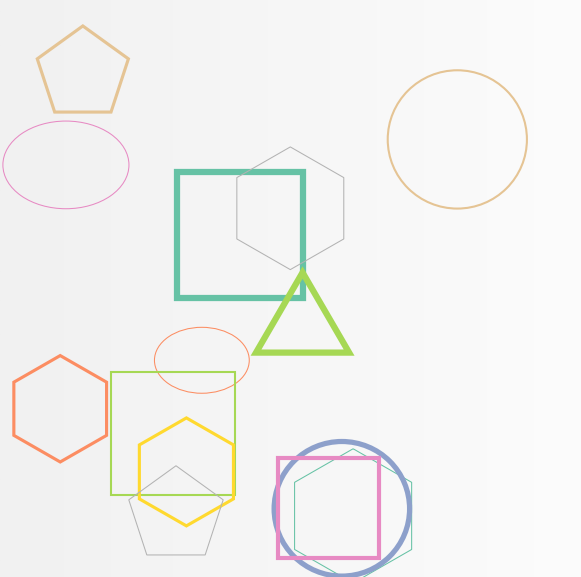[{"shape": "square", "thickness": 3, "radius": 0.54, "center": [0.413, 0.592]}, {"shape": "hexagon", "thickness": 0.5, "radius": 0.58, "center": [0.608, 0.106]}, {"shape": "hexagon", "thickness": 1.5, "radius": 0.46, "center": [0.104, 0.291]}, {"shape": "oval", "thickness": 0.5, "radius": 0.41, "center": [0.347, 0.375]}, {"shape": "circle", "thickness": 2.5, "radius": 0.58, "center": [0.588, 0.118]}, {"shape": "square", "thickness": 2, "radius": 0.43, "center": [0.565, 0.119]}, {"shape": "oval", "thickness": 0.5, "radius": 0.54, "center": [0.113, 0.714]}, {"shape": "triangle", "thickness": 3, "radius": 0.46, "center": [0.521, 0.435]}, {"shape": "square", "thickness": 1, "radius": 0.53, "center": [0.297, 0.248]}, {"shape": "hexagon", "thickness": 1.5, "radius": 0.47, "center": [0.321, 0.182]}, {"shape": "pentagon", "thickness": 1.5, "radius": 0.41, "center": [0.143, 0.872]}, {"shape": "circle", "thickness": 1, "radius": 0.6, "center": [0.787, 0.758]}, {"shape": "hexagon", "thickness": 0.5, "radius": 0.53, "center": [0.499, 0.639]}, {"shape": "pentagon", "thickness": 0.5, "radius": 0.43, "center": [0.303, 0.107]}]